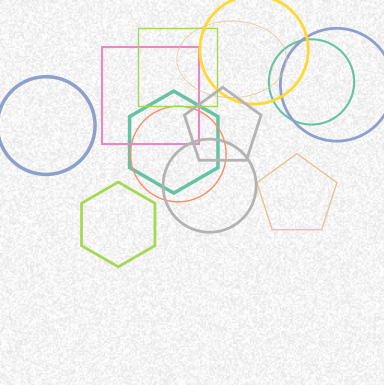[{"shape": "circle", "thickness": 1.5, "radius": 0.55, "center": [0.809, 0.787]}, {"shape": "hexagon", "thickness": 2.5, "radius": 0.66, "center": [0.451, 0.631]}, {"shape": "circle", "thickness": 1, "radius": 0.62, "center": [0.463, 0.6]}, {"shape": "circle", "thickness": 2.5, "radius": 0.63, "center": [0.12, 0.674]}, {"shape": "circle", "thickness": 2, "radius": 0.73, "center": [0.875, 0.78]}, {"shape": "square", "thickness": 1.5, "radius": 0.62, "center": [0.391, 0.752]}, {"shape": "square", "thickness": 1, "radius": 0.51, "center": [0.461, 0.827]}, {"shape": "hexagon", "thickness": 2, "radius": 0.55, "center": [0.307, 0.417]}, {"shape": "circle", "thickness": 2, "radius": 0.7, "center": [0.66, 0.871]}, {"shape": "pentagon", "thickness": 1, "radius": 0.55, "center": [0.771, 0.492]}, {"shape": "oval", "thickness": 0.5, "radius": 0.71, "center": [0.602, 0.846]}, {"shape": "circle", "thickness": 2, "radius": 0.6, "center": [0.544, 0.518]}, {"shape": "pentagon", "thickness": 2, "radius": 0.52, "center": [0.579, 0.668]}]